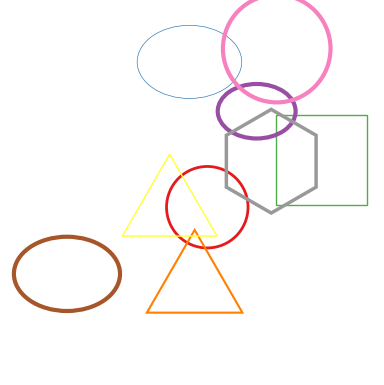[{"shape": "circle", "thickness": 2, "radius": 0.53, "center": [0.538, 0.462]}, {"shape": "oval", "thickness": 0.5, "radius": 0.68, "center": [0.492, 0.839]}, {"shape": "square", "thickness": 1, "radius": 0.59, "center": [0.835, 0.585]}, {"shape": "oval", "thickness": 3, "radius": 0.51, "center": [0.667, 0.711]}, {"shape": "triangle", "thickness": 1.5, "radius": 0.72, "center": [0.506, 0.26]}, {"shape": "triangle", "thickness": 1, "radius": 0.71, "center": [0.441, 0.458]}, {"shape": "oval", "thickness": 3, "radius": 0.69, "center": [0.174, 0.289]}, {"shape": "circle", "thickness": 3, "radius": 0.7, "center": [0.719, 0.874]}, {"shape": "hexagon", "thickness": 2.5, "radius": 0.67, "center": [0.704, 0.581]}]